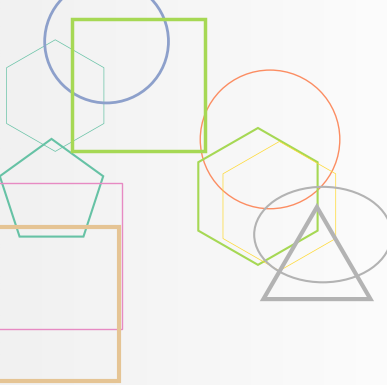[{"shape": "pentagon", "thickness": 1.5, "radius": 0.7, "center": [0.133, 0.499]}, {"shape": "hexagon", "thickness": 0.5, "radius": 0.72, "center": [0.143, 0.752]}, {"shape": "circle", "thickness": 1, "radius": 0.9, "center": [0.697, 0.638]}, {"shape": "circle", "thickness": 2, "radius": 0.8, "center": [0.275, 0.892]}, {"shape": "square", "thickness": 1, "radius": 0.94, "center": [0.127, 0.335]}, {"shape": "square", "thickness": 2.5, "radius": 0.86, "center": [0.357, 0.78]}, {"shape": "hexagon", "thickness": 1.5, "radius": 0.89, "center": [0.666, 0.49]}, {"shape": "hexagon", "thickness": 0.5, "radius": 0.84, "center": [0.721, 0.465]}, {"shape": "square", "thickness": 3, "radius": 1.0, "center": [0.109, 0.211]}, {"shape": "oval", "thickness": 1.5, "radius": 0.89, "center": [0.833, 0.391]}, {"shape": "triangle", "thickness": 3, "radius": 0.8, "center": [0.818, 0.303]}]